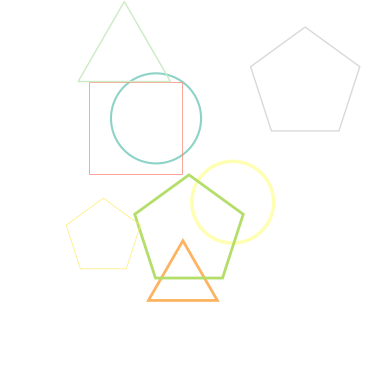[{"shape": "circle", "thickness": 1.5, "radius": 0.58, "center": [0.405, 0.693]}, {"shape": "circle", "thickness": 2.5, "radius": 0.53, "center": [0.604, 0.475]}, {"shape": "square", "thickness": 0.5, "radius": 0.6, "center": [0.352, 0.668]}, {"shape": "triangle", "thickness": 2, "radius": 0.52, "center": [0.475, 0.271]}, {"shape": "pentagon", "thickness": 2, "radius": 0.74, "center": [0.491, 0.398]}, {"shape": "pentagon", "thickness": 1, "radius": 0.75, "center": [0.793, 0.781]}, {"shape": "triangle", "thickness": 1, "radius": 0.69, "center": [0.323, 0.857]}, {"shape": "pentagon", "thickness": 0.5, "radius": 0.51, "center": [0.268, 0.384]}]